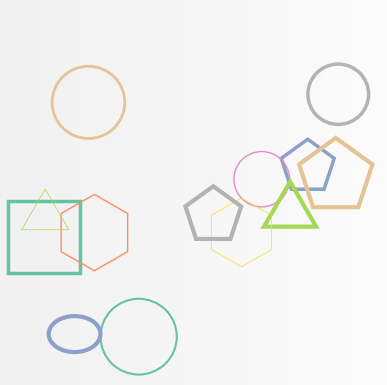[{"shape": "square", "thickness": 2.5, "radius": 0.47, "center": [0.115, 0.385]}, {"shape": "circle", "thickness": 1.5, "radius": 0.49, "center": [0.358, 0.126]}, {"shape": "hexagon", "thickness": 1, "radius": 0.5, "center": [0.244, 0.396]}, {"shape": "oval", "thickness": 3, "radius": 0.33, "center": [0.192, 0.132]}, {"shape": "pentagon", "thickness": 2.5, "radius": 0.36, "center": [0.794, 0.567]}, {"shape": "circle", "thickness": 1, "radius": 0.36, "center": [0.675, 0.535]}, {"shape": "triangle", "thickness": 3, "radius": 0.39, "center": [0.749, 0.45]}, {"shape": "triangle", "thickness": 0.5, "radius": 0.35, "center": [0.117, 0.438]}, {"shape": "hexagon", "thickness": 0.5, "radius": 0.45, "center": [0.623, 0.396]}, {"shape": "pentagon", "thickness": 3, "radius": 0.5, "center": [0.866, 0.542]}, {"shape": "circle", "thickness": 2, "radius": 0.47, "center": [0.228, 0.734]}, {"shape": "circle", "thickness": 2.5, "radius": 0.39, "center": [0.873, 0.755]}, {"shape": "pentagon", "thickness": 3, "radius": 0.38, "center": [0.55, 0.441]}]